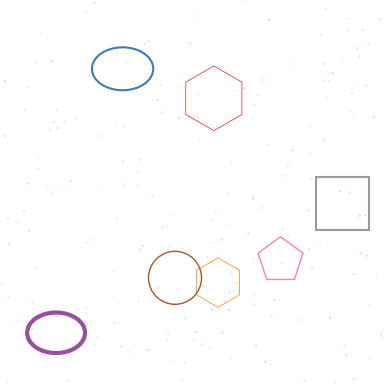[{"shape": "hexagon", "thickness": 0.5, "radius": 0.42, "center": [0.556, 0.745]}, {"shape": "oval", "thickness": 1.5, "radius": 0.4, "center": [0.318, 0.821]}, {"shape": "oval", "thickness": 3, "radius": 0.38, "center": [0.146, 0.136]}, {"shape": "hexagon", "thickness": 0.5, "radius": 0.32, "center": [0.566, 0.266]}, {"shape": "circle", "thickness": 1, "radius": 0.34, "center": [0.455, 0.278]}, {"shape": "pentagon", "thickness": 1, "radius": 0.31, "center": [0.729, 0.324]}, {"shape": "square", "thickness": 1.5, "radius": 0.34, "center": [0.89, 0.471]}]